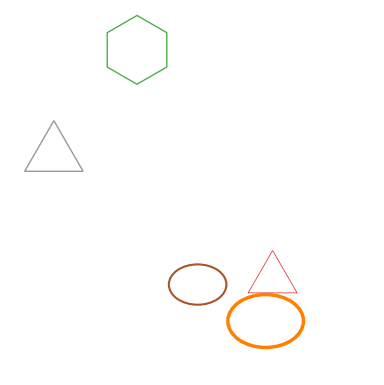[{"shape": "triangle", "thickness": 0.5, "radius": 0.37, "center": [0.708, 0.276]}, {"shape": "hexagon", "thickness": 1, "radius": 0.45, "center": [0.356, 0.87]}, {"shape": "oval", "thickness": 2.5, "radius": 0.49, "center": [0.69, 0.166]}, {"shape": "oval", "thickness": 1.5, "radius": 0.37, "center": [0.513, 0.261]}, {"shape": "triangle", "thickness": 1, "radius": 0.44, "center": [0.14, 0.599]}]